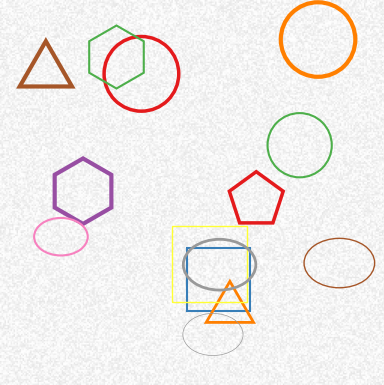[{"shape": "pentagon", "thickness": 2.5, "radius": 0.37, "center": [0.666, 0.481]}, {"shape": "circle", "thickness": 2.5, "radius": 0.48, "center": [0.367, 0.808]}, {"shape": "square", "thickness": 1.5, "radius": 0.41, "center": [0.568, 0.274]}, {"shape": "hexagon", "thickness": 1.5, "radius": 0.41, "center": [0.303, 0.852]}, {"shape": "circle", "thickness": 1.5, "radius": 0.42, "center": [0.778, 0.623]}, {"shape": "hexagon", "thickness": 3, "radius": 0.43, "center": [0.216, 0.503]}, {"shape": "triangle", "thickness": 2, "radius": 0.35, "center": [0.597, 0.198]}, {"shape": "circle", "thickness": 3, "radius": 0.48, "center": [0.826, 0.897]}, {"shape": "square", "thickness": 1, "radius": 0.49, "center": [0.545, 0.315]}, {"shape": "oval", "thickness": 1, "radius": 0.46, "center": [0.881, 0.317]}, {"shape": "triangle", "thickness": 3, "radius": 0.39, "center": [0.119, 0.815]}, {"shape": "oval", "thickness": 1.5, "radius": 0.35, "center": [0.158, 0.385]}, {"shape": "oval", "thickness": 2, "radius": 0.47, "center": [0.57, 0.312]}, {"shape": "oval", "thickness": 0.5, "radius": 0.39, "center": [0.553, 0.131]}]